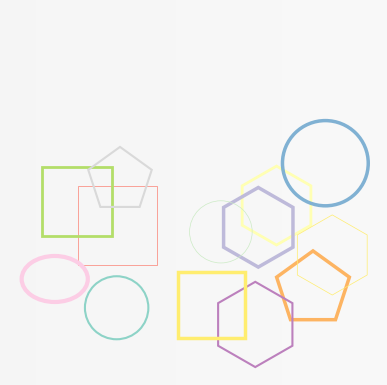[{"shape": "circle", "thickness": 1.5, "radius": 0.41, "center": [0.301, 0.201]}, {"shape": "hexagon", "thickness": 2, "radius": 0.51, "center": [0.714, 0.466]}, {"shape": "hexagon", "thickness": 2.5, "radius": 0.52, "center": [0.667, 0.41]}, {"shape": "square", "thickness": 0.5, "radius": 0.51, "center": [0.302, 0.415]}, {"shape": "circle", "thickness": 2.5, "radius": 0.55, "center": [0.84, 0.576]}, {"shape": "pentagon", "thickness": 2.5, "radius": 0.49, "center": [0.808, 0.25]}, {"shape": "square", "thickness": 2, "radius": 0.45, "center": [0.198, 0.477]}, {"shape": "oval", "thickness": 3, "radius": 0.43, "center": [0.141, 0.275]}, {"shape": "pentagon", "thickness": 1.5, "radius": 0.43, "center": [0.31, 0.532]}, {"shape": "hexagon", "thickness": 1.5, "radius": 0.55, "center": [0.659, 0.157]}, {"shape": "circle", "thickness": 0.5, "radius": 0.4, "center": [0.57, 0.398]}, {"shape": "hexagon", "thickness": 0.5, "radius": 0.52, "center": [0.857, 0.338]}, {"shape": "square", "thickness": 2.5, "radius": 0.43, "center": [0.546, 0.208]}]